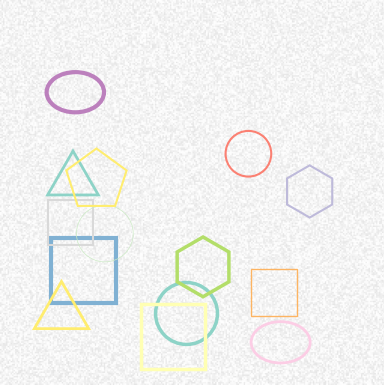[{"shape": "circle", "thickness": 2.5, "radius": 0.4, "center": [0.485, 0.186]}, {"shape": "triangle", "thickness": 2, "radius": 0.38, "center": [0.19, 0.532]}, {"shape": "square", "thickness": 2.5, "radius": 0.42, "center": [0.449, 0.126]}, {"shape": "hexagon", "thickness": 1.5, "radius": 0.34, "center": [0.804, 0.503]}, {"shape": "circle", "thickness": 1.5, "radius": 0.3, "center": [0.645, 0.601]}, {"shape": "square", "thickness": 3, "radius": 0.42, "center": [0.217, 0.297]}, {"shape": "square", "thickness": 1, "radius": 0.3, "center": [0.712, 0.241]}, {"shape": "hexagon", "thickness": 2.5, "radius": 0.39, "center": [0.527, 0.307]}, {"shape": "oval", "thickness": 2, "radius": 0.38, "center": [0.729, 0.111]}, {"shape": "square", "thickness": 1.5, "radius": 0.29, "center": [0.182, 0.421]}, {"shape": "oval", "thickness": 3, "radius": 0.37, "center": [0.196, 0.76]}, {"shape": "circle", "thickness": 0.5, "radius": 0.37, "center": [0.272, 0.393]}, {"shape": "pentagon", "thickness": 1.5, "radius": 0.41, "center": [0.251, 0.532]}, {"shape": "triangle", "thickness": 2, "radius": 0.41, "center": [0.16, 0.187]}]